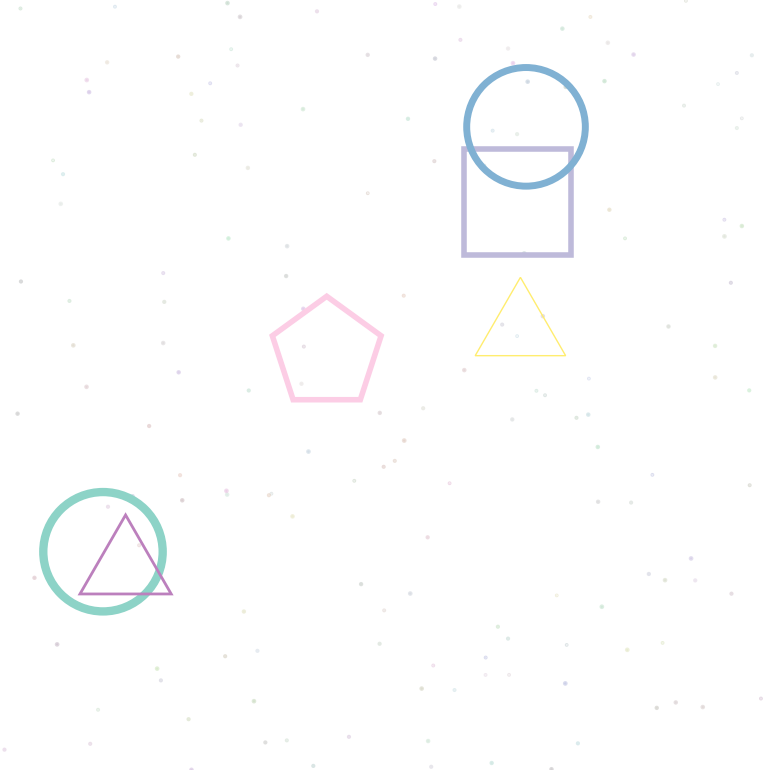[{"shape": "circle", "thickness": 3, "radius": 0.39, "center": [0.134, 0.283]}, {"shape": "square", "thickness": 2, "radius": 0.35, "center": [0.672, 0.738]}, {"shape": "circle", "thickness": 2.5, "radius": 0.39, "center": [0.683, 0.835]}, {"shape": "pentagon", "thickness": 2, "radius": 0.37, "center": [0.424, 0.541]}, {"shape": "triangle", "thickness": 1, "radius": 0.34, "center": [0.163, 0.263]}, {"shape": "triangle", "thickness": 0.5, "radius": 0.34, "center": [0.676, 0.572]}]